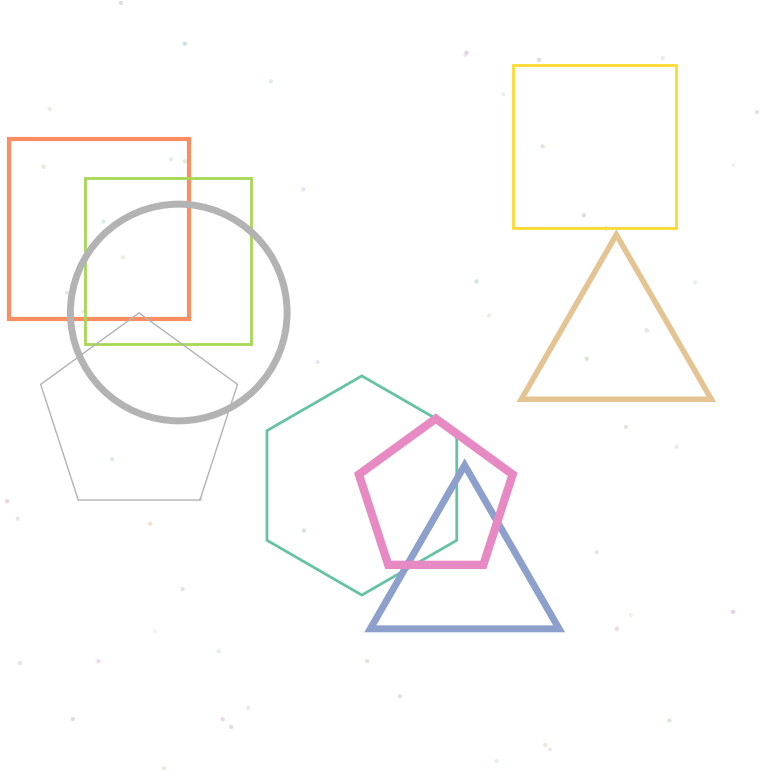[{"shape": "hexagon", "thickness": 1, "radius": 0.71, "center": [0.47, 0.37]}, {"shape": "square", "thickness": 1.5, "radius": 0.58, "center": [0.129, 0.703]}, {"shape": "triangle", "thickness": 2.5, "radius": 0.71, "center": [0.603, 0.254]}, {"shape": "pentagon", "thickness": 3, "radius": 0.53, "center": [0.566, 0.351]}, {"shape": "square", "thickness": 1, "radius": 0.54, "center": [0.218, 0.661]}, {"shape": "square", "thickness": 1, "radius": 0.53, "center": [0.772, 0.81]}, {"shape": "triangle", "thickness": 2, "radius": 0.71, "center": [0.8, 0.553]}, {"shape": "pentagon", "thickness": 0.5, "radius": 0.67, "center": [0.181, 0.459]}, {"shape": "circle", "thickness": 2.5, "radius": 0.7, "center": [0.232, 0.594]}]